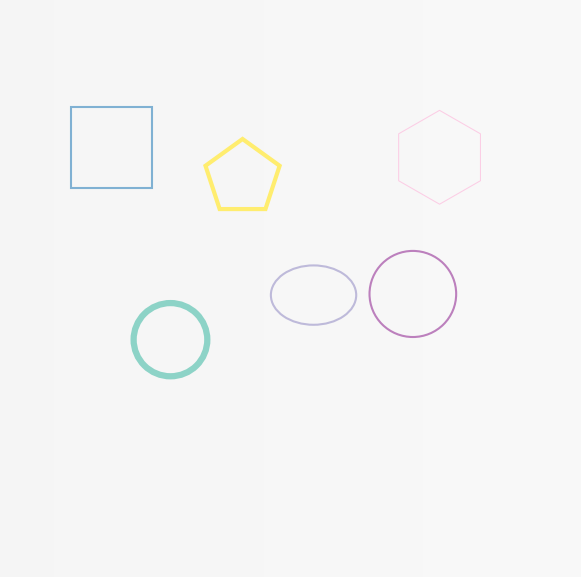[{"shape": "circle", "thickness": 3, "radius": 0.32, "center": [0.293, 0.411]}, {"shape": "oval", "thickness": 1, "radius": 0.37, "center": [0.539, 0.488]}, {"shape": "square", "thickness": 1, "radius": 0.35, "center": [0.192, 0.744]}, {"shape": "hexagon", "thickness": 0.5, "radius": 0.41, "center": [0.756, 0.727]}, {"shape": "circle", "thickness": 1, "radius": 0.37, "center": [0.71, 0.49]}, {"shape": "pentagon", "thickness": 2, "radius": 0.34, "center": [0.417, 0.691]}]